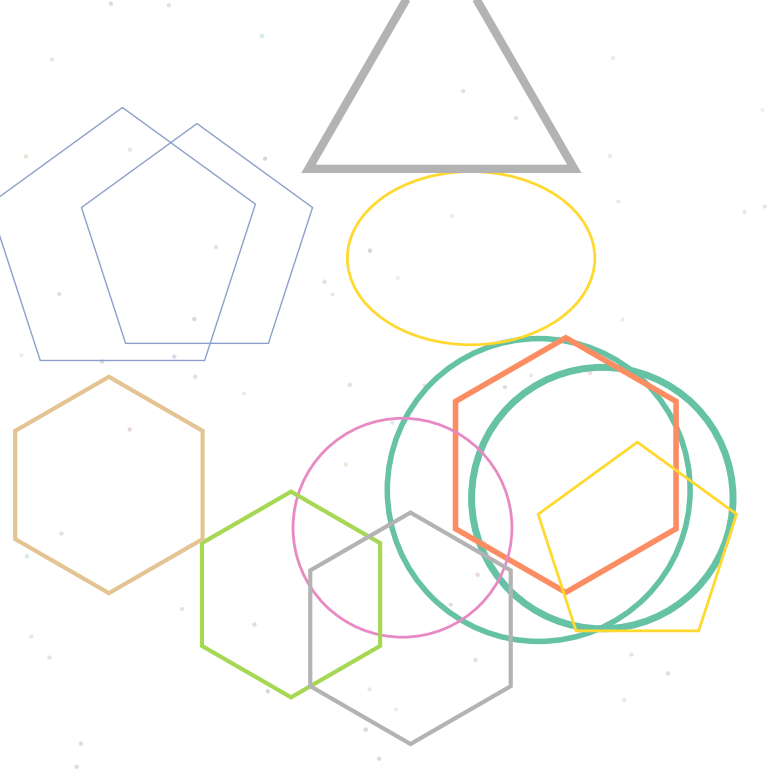[{"shape": "circle", "thickness": 2.5, "radius": 0.85, "center": [0.782, 0.353]}, {"shape": "circle", "thickness": 2, "radius": 0.98, "center": [0.7, 0.364]}, {"shape": "hexagon", "thickness": 2, "radius": 0.83, "center": [0.735, 0.396]}, {"shape": "pentagon", "thickness": 0.5, "radius": 0.79, "center": [0.256, 0.682]}, {"shape": "pentagon", "thickness": 0.5, "radius": 0.91, "center": [0.159, 0.679]}, {"shape": "circle", "thickness": 1, "radius": 0.71, "center": [0.523, 0.315]}, {"shape": "hexagon", "thickness": 1.5, "radius": 0.67, "center": [0.378, 0.228]}, {"shape": "pentagon", "thickness": 1, "radius": 0.68, "center": [0.828, 0.29]}, {"shape": "oval", "thickness": 1, "radius": 0.8, "center": [0.612, 0.665]}, {"shape": "hexagon", "thickness": 1.5, "radius": 0.7, "center": [0.141, 0.37]}, {"shape": "triangle", "thickness": 3, "radius": 1.0, "center": [0.573, 0.88]}, {"shape": "hexagon", "thickness": 1.5, "radius": 0.75, "center": [0.533, 0.184]}]